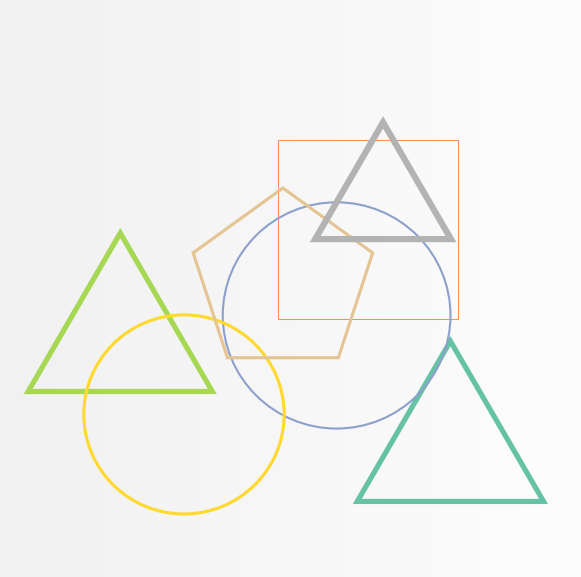[{"shape": "triangle", "thickness": 2.5, "radius": 0.93, "center": [0.775, 0.223]}, {"shape": "square", "thickness": 0.5, "radius": 0.78, "center": [0.633, 0.602]}, {"shape": "circle", "thickness": 1, "radius": 0.98, "center": [0.579, 0.453]}, {"shape": "triangle", "thickness": 2.5, "radius": 0.91, "center": [0.207, 0.413]}, {"shape": "circle", "thickness": 1.5, "radius": 0.86, "center": [0.317, 0.282]}, {"shape": "pentagon", "thickness": 1.5, "radius": 0.81, "center": [0.487, 0.511]}, {"shape": "triangle", "thickness": 3, "radius": 0.67, "center": [0.659, 0.653]}]